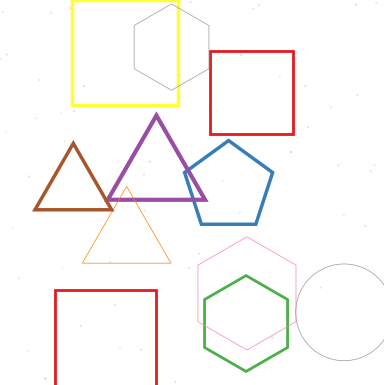[{"shape": "square", "thickness": 2, "radius": 0.54, "center": [0.654, 0.759]}, {"shape": "square", "thickness": 2, "radius": 0.66, "center": [0.274, 0.114]}, {"shape": "pentagon", "thickness": 2.5, "radius": 0.6, "center": [0.594, 0.515]}, {"shape": "hexagon", "thickness": 2, "radius": 0.62, "center": [0.639, 0.16]}, {"shape": "triangle", "thickness": 3, "radius": 0.73, "center": [0.406, 0.554]}, {"shape": "triangle", "thickness": 0.5, "radius": 0.66, "center": [0.329, 0.383]}, {"shape": "square", "thickness": 2.5, "radius": 0.68, "center": [0.325, 0.864]}, {"shape": "triangle", "thickness": 2.5, "radius": 0.57, "center": [0.19, 0.513]}, {"shape": "hexagon", "thickness": 0.5, "radius": 0.74, "center": [0.641, 0.238]}, {"shape": "hexagon", "thickness": 0.5, "radius": 0.56, "center": [0.446, 0.878]}, {"shape": "circle", "thickness": 0.5, "radius": 0.63, "center": [0.894, 0.189]}]